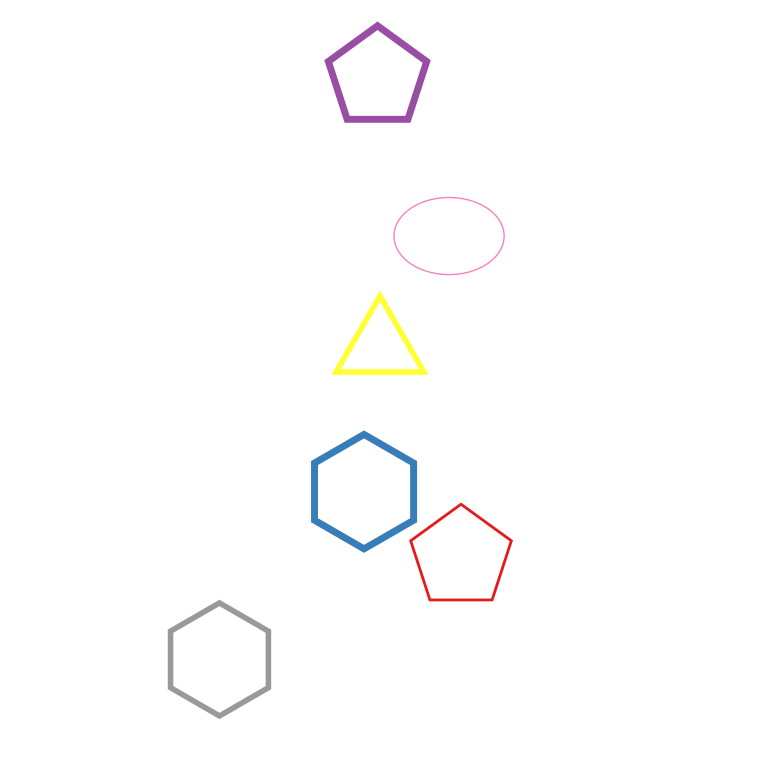[{"shape": "pentagon", "thickness": 1, "radius": 0.34, "center": [0.599, 0.276]}, {"shape": "hexagon", "thickness": 2.5, "radius": 0.37, "center": [0.473, 0.361]}, {"shape": "pentagon", "thickness": 2.5, "radius": 0.34, "center": [0.49, 0.899]}, {"shape": "triangle", "thickness": 2, "radius": 0.33, "center": [0.493, 0.55]}, {"shape": "oval", "thickness": 0.5, "radius": 0.36, "center": [0.583, 0.693]}, {"shape": "hexagon", "thickness": 2, "radius": 0.37, "center": [0.285, 0.144]}]